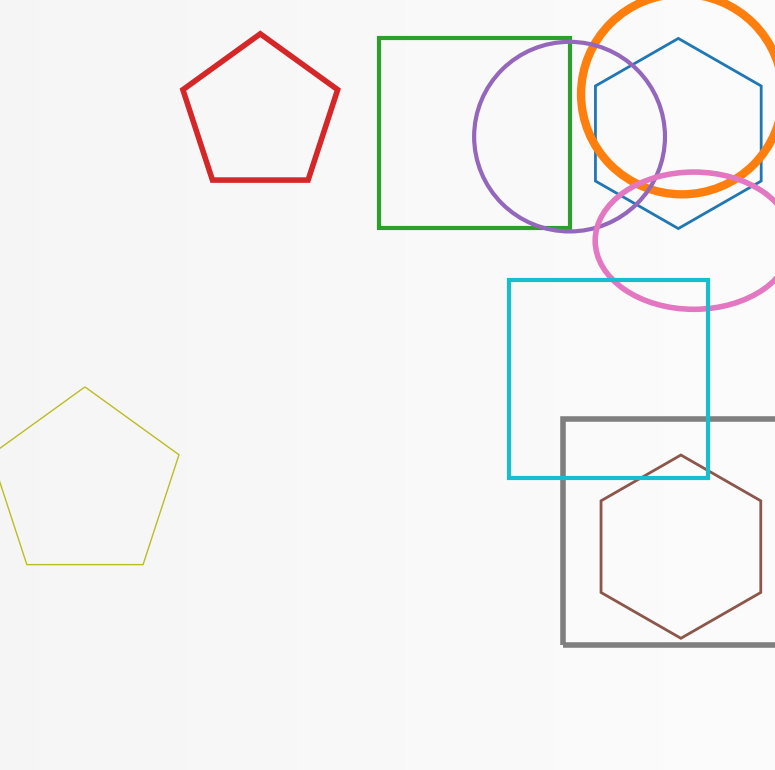[{"shape": "hexagon", "thickness": 1, "radius": 0.62, "center": [0.875, 0.827]}, {"shape": "circle", "thickness": 3, "radius": 0.65, "center": [0.88, 0.878]}, {"shape": "square", "thickness": 1.5, "radius": 0.62, "center": [0.612, 0.828]}, {"shape": "pentagon", "thickness": 2, "radius": 0.52, "center": [0.336, 0.851]}, {"shape": "circle", "thickness": 1.5, "radius": 0.62, "center": [0.735, 0.823]}, {"shape": "hexagon", "thickness": 1, "radius": 0.6, "center": [0.879, 0.29]}, {"shape": "oval", "thickness": 2, "radius": 0.64, "center": [0.895, 0.687]}, {"shape": "square", "thickness": 2, "radius": 0.73, "center": [0.873, 0.309]}, {"shape": "pentagon", "thickness": 0.5, "radius": 0.64, "center": [0.11, 0.37]}, {"shape": "square", "thickness": 1.5, "radius": 0.64, "center": [0.785, 0.507]}]